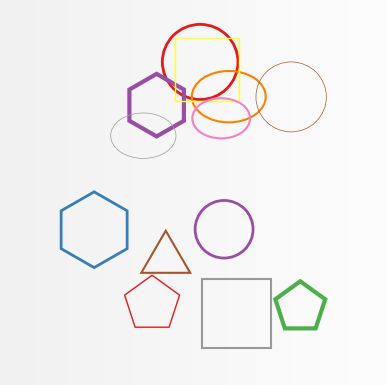[{"shape": "pentagon", "thickness": 1, "radius": 0.37, "center": [0.393, 0.21]}, {"shape": "circle", "thickness": 2, "radius": 0.49, "center": [0.517, 0.839]}, {"shape": "hexagon", "thickness": 2, "radius": 0.49, "center": [0.243, 0.403]}, {"shape": "pentagon", "thickness": 3, "radius": 0.34, "center": [0.775, 0.202]}, {"shape": "circle", "thickness": 2, "radius": 0.37, "center": [0.578, 0.405]}, {"shape": "hexagon", "thickness": 3, "radius": 0.41, "center": [0.404, 0.727]}, {"shape": "oval", "thickness": 1.5, "radius": 0.48, "center": [0.59, 0.749]}, {"shape": "square", "thickness": 1, "radius": 0.41, "center": [0.533, 0.82]}, {"shape": "circle", "thickness": 0.5, "radius": 0.45, "center": [0.751, 0.748]}, {"shape": "triangle", "thickness": 1.5, "radius": 0.36, "center": [0.428, 0.328]}, {"shape": "oval", "thickness": 1.5, "radius": 0.37, "center": [0.571, 0.693]}, {"shape": "oval", "thickness": 0.5, "radius": 0.42, "center": [0.37, 0.648]}, {"shape": "square", "thickness": 1.5, "radius": 0.45, "center": [0.61, 0.185]}]